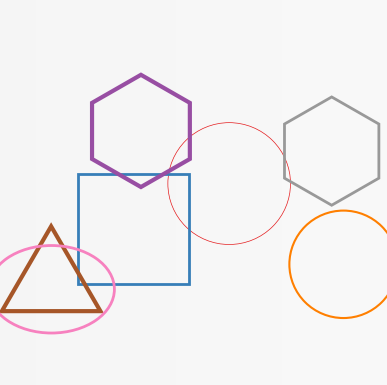[{"shape": "circle", "thickness": 0.5, "radius": 0.79, "center": [0.591, 0.523]}, {"shape": "square", "thickness": 2, "radius": 0.72, "center": [0.344, 0.405]}, {"shape": "hexagon", "thickness": 3, "radius": 0.73, "center": [0.364, 0.66]}, {"shape": "circle", "thickness": 1.5, "radius": 0.7, "center": [0.886, 0.313]}, {"shape": "triangle", "thickness": 3, "radius": 0.73, "center": [0.132, 0.265]}, {"shape": "oval", "thickness": 2, "radius": 0.81, "center": [0.133, 0.249]}, {"shape": "hexagon", "thickness": 2, "radius": 0.7, "center": [0.856, 0.608]}]